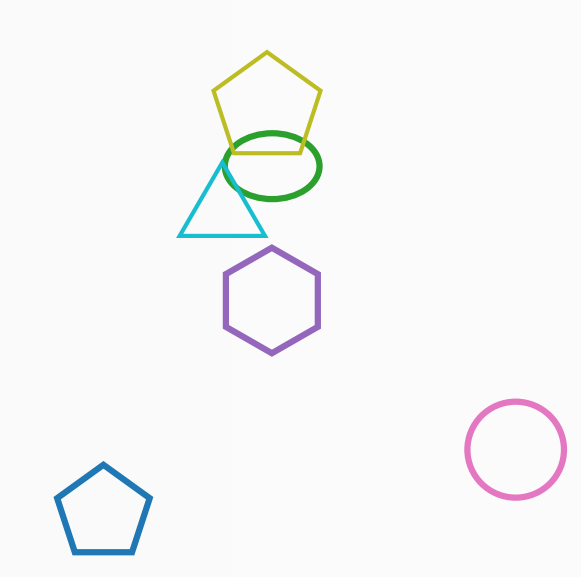[{"shape": "pentagon", "thickness": 3, "radius": 0.42, "center": [0.178, 0.111]}, {"shape": "oval", "thickness": 3, "radius": 0.41, "center": [0.468, 0.711]}, {"shape": "hexagon", "thickness": 3, "radius": 0.46, "center": [0.468, 0.479]}, {"shape": "circle", "thickness": 3, "radius": 0.42, "center": [0.887, 0.22]}, {"shape": "pentagon", "thickness": 2, "radius": 0.48, "center": [0.459, 0.812]}, {"shape": "triangle", "thickness": 2, "radius": 0.42, "center": [0.382, 0.633]}]